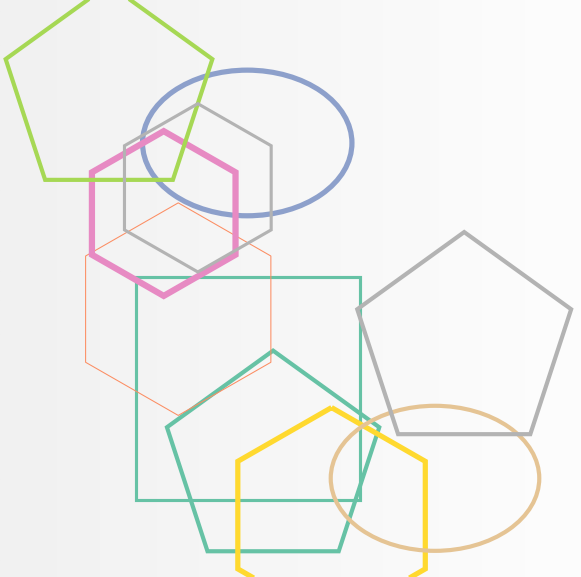[{"shape": "square", "thickness": 1.5, "radius": 0.97, "center": [0.427, 0.326]}, {"shape": "pentagon", "thickness": 2, "radius": 0.96, "center": [0.47, 0.2]}, {"shape": "hexagon", "thickness": 0.5, "radius": 0.92, "center": [0.307, 0.464]}, {"shape": "oval", "thickness": 2.5, "radius": 0.9, "center": [0.425, 0.752]}, {"shape": "hexagon", "thickness": 3, "radius": 0.71, "center": [0.282, 0.629]}, {"shape": "pentagon", "thickness": 2, "radius": 0.93, "center": [0.188, 0.839]}, {"shape": "hexagon", "thickness": 2.5, "radius": 0.93, "center": [0.57, 0.107]}, {"shape": "oval", "thickness": 2, "radius": 0.9, "center": [0.748, 0.171]}, {"shape": "pentagon", "thickness": 2, "radius": 0.97, "center": [0.799, 0.404]}, {"shape": "hexagon", "thickness": 1.5, "radius": 0.73, "center": [0.34, 0.674]}]